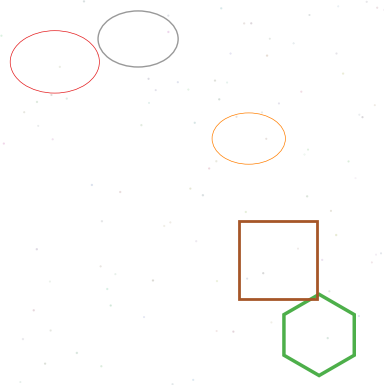[{"shape": "oval", "thickness": 0.5, "radius": 0.58, "center": [0.142, 0.839]}, {"shape": "hexagon", "thickness": 2.5, "radius": 0.53, "center": [0.829, 0.13]}, {"shape": "oval", "thickness": 0.5, "radius": 0.48, "center": [0.646, 0.64]}, {"shape": "square", "thickness": 2, "radius": 0.51, "center": [0.722, 0.325]}, {"shape": "oval", "thickness": 1, "radius": 0.52, "center": [0.359, 0.899]}]